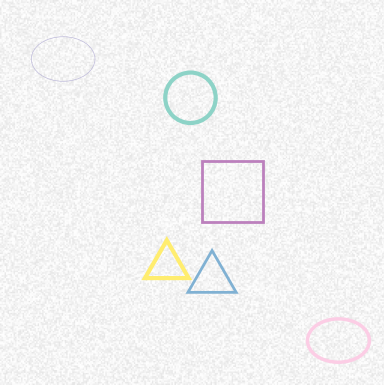[{"shape": "circle", "thickness": 3, "radius": 0.33, "center": [0.495, 0.746]}, {"shape": "oval", "thickness": 0.5, "radius": 0.41, "center": [0.164, 0.847]}, {"shape": "triangle", "thickness": 2, "radius": 0.36, "center": [0.551, 0.277]}, {"shape": "oval", "thickness": 2.5, "radius": 0.4, "center": [0.879, 0.115]}, {"shape": "square", "thickness": 2, "radius": 0.4, "center": [0.604, 0.502]}, {"shape": "triangle", "thickness": 3, "radius": 0.33, "center": [0.433, 0.31]}]